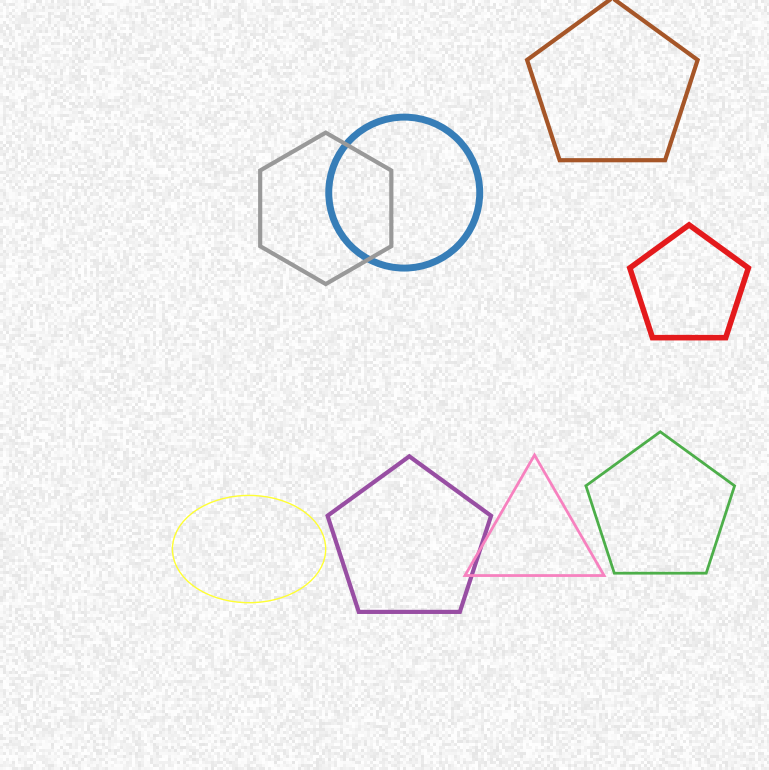[{"shape": "pentagon", "thickness": 2, "radius": 0.4, "center": [0.895, 0.627]}, {"shape": "circle", "thickness": 2.5, "radius": 0.49, "center": [0.525, 0.75]}, {"shape": "pentagon", "thickness": 1, "radius": 0.51, "center": [0.857, 0.338]}, {"shape": "pentagon", "thickness": 1.5, "radius": 0.56, "center": [0.532, 0.296]}, {"shape": "oval", "thickness": 0.5, "radius": 0.5, "center": [0.323, 0.287]}, {"shape": "pentagon", "thickness": 1.5, "radius": 0.58, "center": [0.795, 0.886]}, {"shape": "triangle", "thickness": 1, "radius": 0.52, "center": [0.694, 0.305]}, {"shape": "hexagon", "thickness": 1.5, "radius": 0.49, "center": [0.423, 0.729]}]